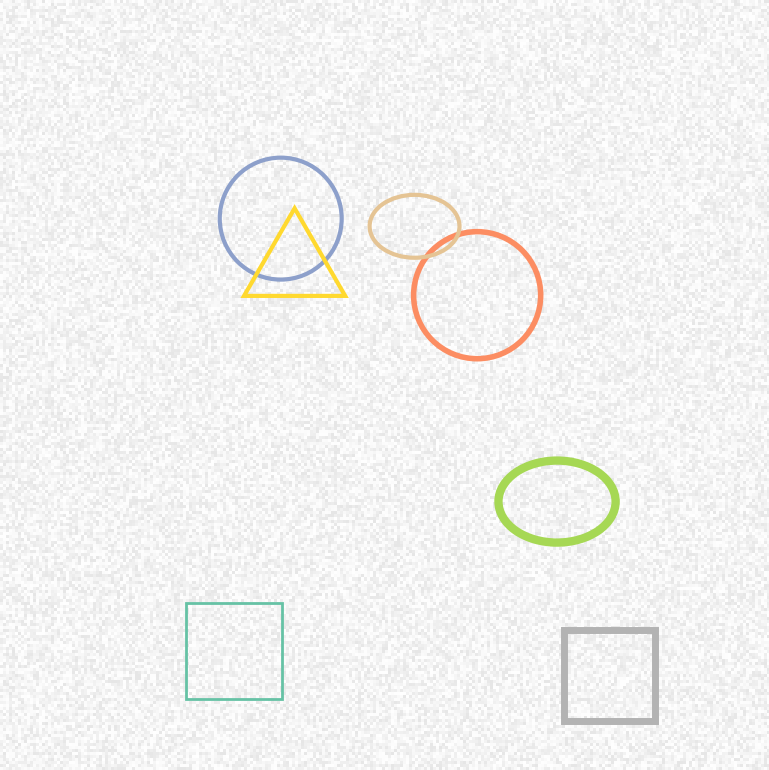[{"shape": "square", "thickness": 1, "radius": 0.31, "center": [0.304, 0.155]}, {"shape": "circle", "thickness": 2, "radius": 0.41, "center": [0.62, 0.617]}, {"shape": "circle", "thickness": 1.5, "radius": 0.4, "center": [0.365, 0.716]}, {"shape": "oval", "thickness": 3, "radius": 0.38, "center": [0.723, 0.349]}, {"shape": "triangle", "thickness": 1.5, "radius": 0.38, "center": [0.383, 0.654]}, {"shape": "oval", "thickness": 1.5, "radius": 0.29, "center": [0.538, 0.706]}, {"shape": "square", "thickness": 2.5, "radius": 0.3, "center": [0.791, 0.123]}]